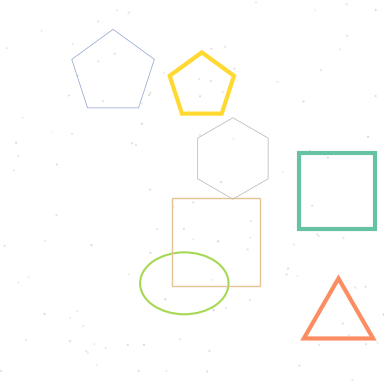[{"shape": "square", "thickness": 3, "radius": 0.49, "center": [0.876, 0.504]}, {"shape": "triangle", "thickness": 3, "radius": 0.52, "center": [0.879, 0.173]}, {"shape": "pentagon", "thickness": 0.5, "radius": 0.56, "center": [0.294, 0.811]}, {"shape": "oval", "thickness": 1.5, "radius": 0.57, "center": [0.479, 0.264]}, {"shape": "pentagon", "thickness": 3, "radius": 0.44, "center": [0.524, 0.776]}, {"shape": "square", "thickness": 1, "radius": 0.57, "center": [0.561, 0.372]}, {"shape": "hexagon", "thickness": 0.5, "radius": 0.53, "center": [0.605, 0.588]}]